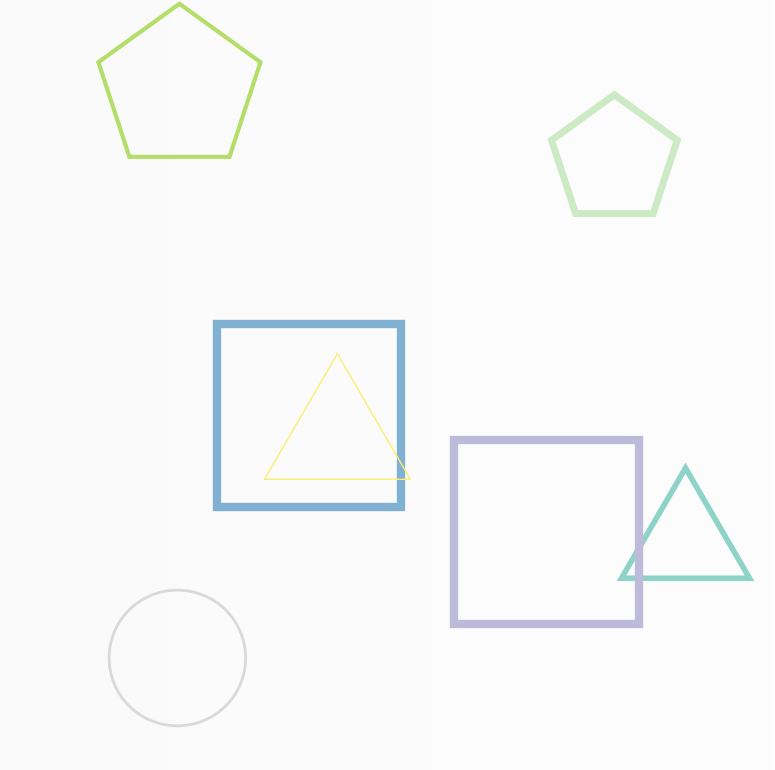[{"shape": "triangle", "thickness": 2, "radius": 0.48, "center": [0.885, 0.297]}, {"shape": "square", "thickness": 3, "radius": 0.6, "center": [0.706, 0.309]}, {"shape": "square", "thickness": 3, "radius": 0.59, "center": [0.398, 0.461]}, {"shape": "pentagon", "thickness": 1.5, "radius": 0.55, "center": [0.232, 0.885]}, {"shape": "circle", "thickness": 1, "radius": 0.44, "center": [0.229, 0.146]}, {"shape": "pentagon", "thickness": 2.5, "radius": 0.43, "center": [0.793, 0.792]}, {"shape": "triangle", "thickness": 0.5, "radius": 0.54, "center": [0.435, 0.432]}]